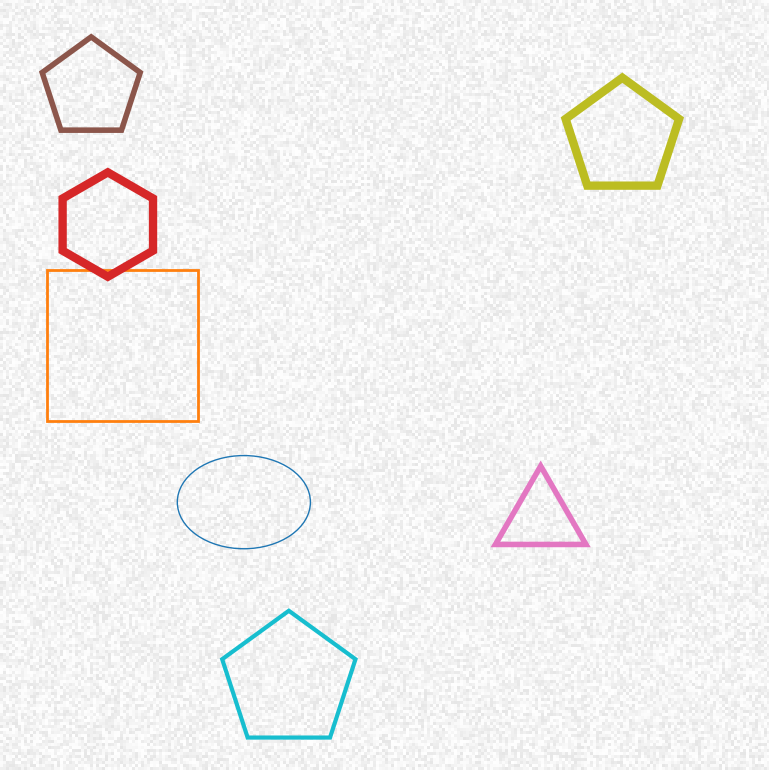[{"shape": "oval", "thickness": 0.5, "radius": 0.43, "center": [0.317, 0.348]}, {"shape": "square", "thickness": 1, "radius": 0.49, "center": [0.159, 0.551]}, {"shape": "hexagon", "thickness": 3, "radius": 0.34, "center": [0.14, 0.708]}, {"shape": "pentagon", "thickness": 2, "radius": 0.33, "center": [0.118, 0.885]}, {"shape": "triangle", "thickness": 2, "radius": 0.34, "center": [0.702, 0.327]}, {"shape": "pentagon", "thickness": 3, "radius": 0.39, "center": [0.808, 0.822]}, {"shape": "pentagon", "thickness": 1.5, "radius": 0.46, "center": [0.375, 0.116]}]